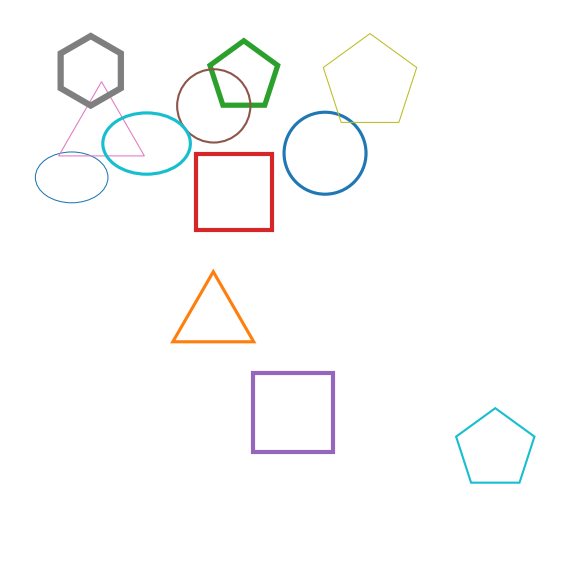[{"shape": "oval", "thickness": 0.5, "radius": 0.31, "center": [0.124, 0.692]}, {"shape": "circle", "thickness": 1.5, "radius": 0.35, "center": [0.563, 0.734]}, {"shape": "triangle", "thickness": 1.5, "radius": 0.4, "center": [0.369, 0.448]}, {"shape": "pentagon", "thickness": 2.5, "radius": 0.31, "center": [0.422, 0.867]}, {"shape": "square", "thickness": 2, "radius": 0.33, "center": [0.406, 0.666]}, {"shape": "square", "thickness": 2, "radius": 0.34, "center": [0.507, 0.285]}, {"shape": "circle", "thickness": 1, "radius": 0.32, "center": [0.37, 0.816]}, {"shape": "triangle", "thickness": 0.5, "radius": 0.43, "center": [0.176, 0.772]}, {"shape": "hexagon", "thickness": 3, "radius": 0.3, "center": [0.157, 0.877]}, {"shape": "pentagon", "thickness": 0.5, "radius": 0.43, "center": [0.641, 0.856]}, {"shape": "oval", "thickness": 1.5, "radius": 0.38, "center": [0.254, 0.751]}, {"shape": "pentagon", "thickness": 1, "radius": 0.36, "center": [0.858, 0.221]}]